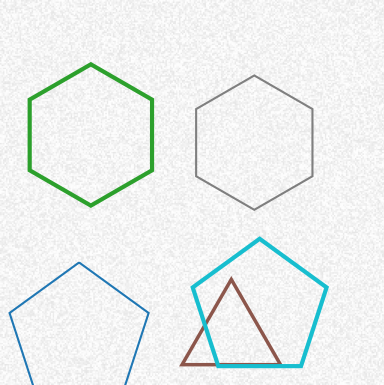[{"shape": "pentagon", "thickness": 1.5, "radius": 0.95, "center": [0.205, 0.128]}, {"shape": "hexagon", "thickness": 3, "radius": 0.92, "center": [0.236, 0.649]}, {"shape": "triangle", "thickness": 2.5, "radius": 0.74, "center": [0.601, 0.127]}, {"shape": "hexagon", "thickness": 1.5, "radius": 0.87, "center": [0.661, 0.629]}, {"shape": "pentagon", "thickness": 3, "radius": 0.91, "center": [0.674, 0.197]}]